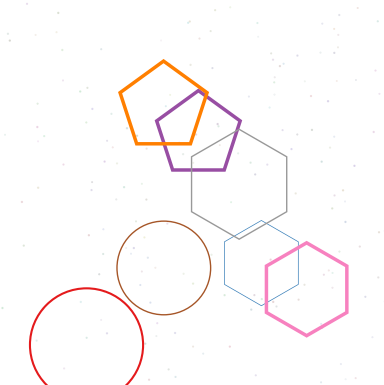[{"shape": "circle", "thickness": 1.5, "radius": 0.73, "center": [0.225, 0.104]}, {"shape": "hexagon", "thickness": 0.5, "radius": 0.55, "center": [0.679, 0.317]}, {"shape": "pentagon", "thickness": 2.5, "radius": 0.57, "center": [0.515, 0.651]}, {"shape": "pentagon", "thickness": 2.5, "radius": 0.59, "center": [0.425, 0.723]}, {"shape": "circle", "thickness": 1, "radius": 0.61, "center": [0.425, 0.304]}, {"shape": "hexagon", "thickness": 2.5, "radius": 0.6, "center": [0.796, 0.249]}, {"shape": "hexagon", "thickness": 1, "radius": 0.71, "center": [0.621, 0.521]}]